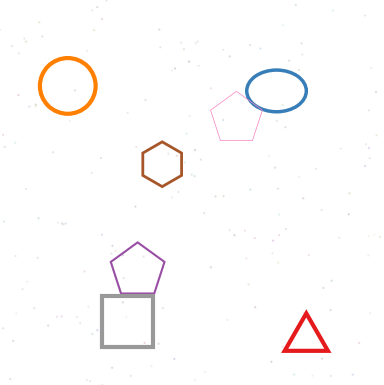[{"shape": "triangle", "thickness": 3, "radius": 0.32, "center": [0.796, 0.121]}, {"shape": "oval", "thickness": 2.5, "radius": 0.39, "center": [0.718, 0.764]}, {"shape": "pentagon", "thickness": 1.5, "radius": 0.37, "center": [0.358, 0.297]}, {"shape": "circle", "thickness": 3, "radius": 0.36, "center": [0.176, 0.777]}, {"shape": "hexagon", "thickness": 2, "radius": 0.29, "center": [0.421, 0.573]}, {"shape": "pentagon", "thickness": 0.5, "radius": 0.35, "center": [0.614, 0.692]}, {"shape": "square", "thickness": 3, "radius": 0.33, "center": [0.331, 0.164]}]